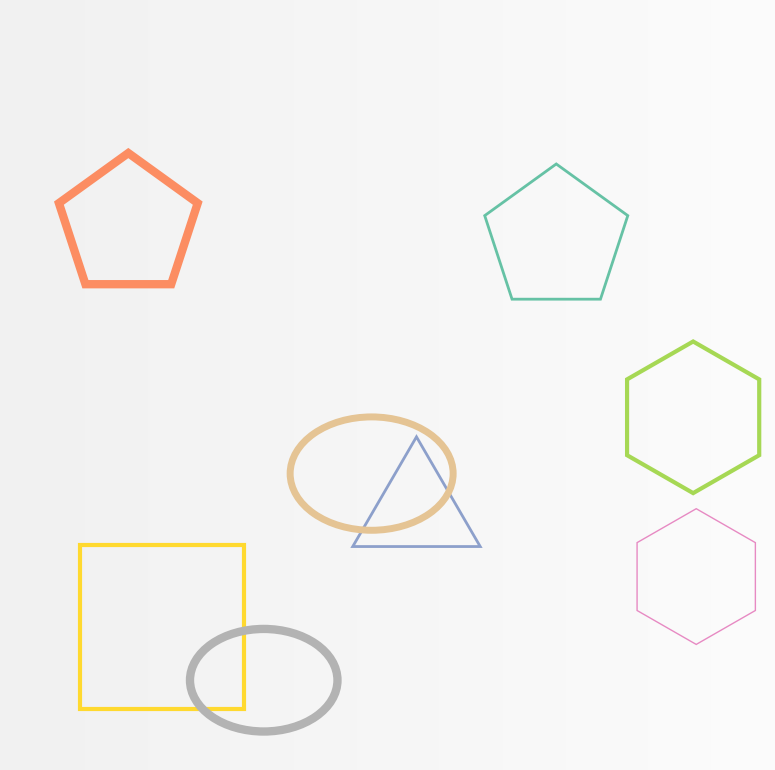[{"shape": "pentagon", "thickness": 1, "radius": 0.49, "center": [0.718, 0.69]}, {"shape": "pentagon", "thickness": 3, "radius": 0.47, "center": [0.166, 0.707]}, {"shape": "triangle", "thickness": 1, "radius": 0.47, "center": [0.537, 0.338]}, {"shape": "hexagon", "thickness": 0.5, "radius": 0.44, "center": [0.898, 0.251]}, {"shape": "hexagon", "thickness": 1.5, "radius": 0.49, "center": [0.894, 0.458]}, {"shape": "square", "thickness": 1.5, "radius": 0.53, "center": [0.209, 0.185]}, {"shape": "oval", "thickness": 2.5, "radius": 0.53, "center": [0.48, 0.385]}, {"shape": "oval", "thickness": 3, "radius": 0.48, "center": [0.34, 0.117]}]